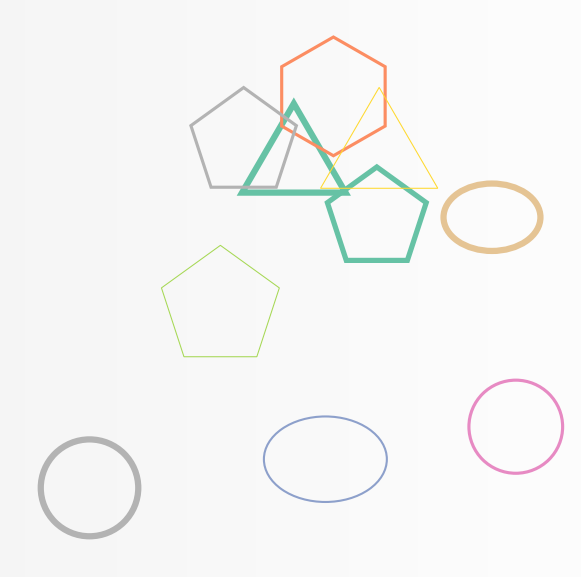[{"shape": "pentagon", "thickness": 2.5, "radius": 0.45, "center": [0.648, 0.621]}, {"shape": "triangle", "thickness": 3, "radius": 0.51, "center": [0.505, 0.717]}, {"shape": "hexagon", "thickness": 1.5, "radius": 0.51, "center": [0.574, 0.832]}, {"shape": "oval", "thickness": 1, "radius": 0.53, "center": [0.56, 0.204]}, {"shape": "circle", "thickness": 1.5, "radius": 0.4, "center": [0.887, 0.26]}, {"shape": "pentagon", "thickness": 0.5, "radius": 0.53, "center": [0.379, 0.468]}, {"shape": "triangle", "thickness": 0.5, "radius": 0.58, "center": [0.652, 0.731]}, {"shape": "oval", "thickness": 3, "radius": 0.42, "center": [0.846, 0.623]}, {"shape": "circle", "thickness": 3, "radius": 0.42, "center": [0.154, 0.154]}, {"shape": "pentagon", "thickness": 1.5, "radius": 0.48, "center": [0.419, 0.752]}]